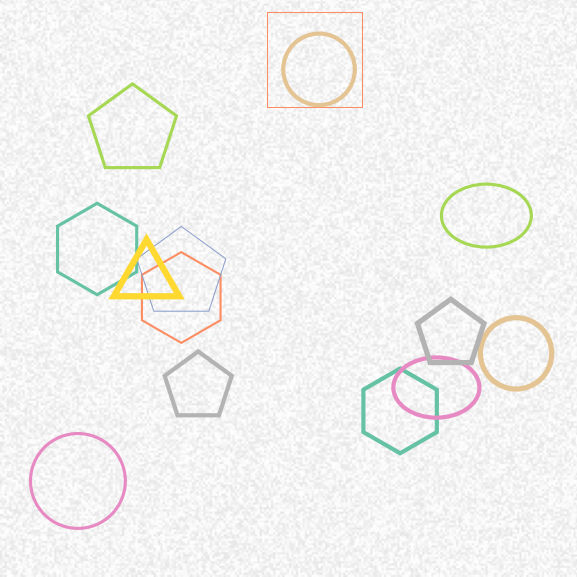[{"shape": "hexagon", "thickness": 2, "radius": 0.37, "center": [0.693, 0.288]}, {"shape": "hexagon", "thickness": 1.5, "radius": 0.4, "center": [0.168, 0.568]}, {"shape": "square", "thickness": 0.5, "radius": 0.41, "center": [0.545, 0.896]}, {"shape": "hexagon", "thickness": 1, "radius": 0.39, "center": [0.314, 0.484]}, {"shape": "pentagon", "thickness": 0.5, "radius": 0.41, "center": [0.314, 0.526]}, {"shape": "circle", "thickness": 1.5, "radius": 0.41, "center": [0.135, 0.166]}, {"shape": "oval", "thickness": 2, "radius": 0.37, "center": [0.756, 0.328]}, {"shape": "oval", "thickness": 1.5, "radius": 0.39, "center": [0.842, 0.626]}, {"shape": "pentagon", "thickness": 1.5, "radius": 0.4, "center": [0.229, 0.774]}, {"shape": "triangle", "thickness": 3, "radius": 0.33, "center": [0.254, 0.519]}, {"shape": "circle", "thickness": 2.5, "radius": 0.31, "center": [0.894, 0.387]}, {"shape": "circle", "thickness": 2, "radius": 0.31, "center": [0.552, 0.879]}, {"shape": "pentagon", "thickness": 2.5, "radius": 0.3, "center": [0.781, 0.42]}, {"shape": "pentagon", "thickness": 2, "radius": 0.31, "center": [0.343, 0.329]}]